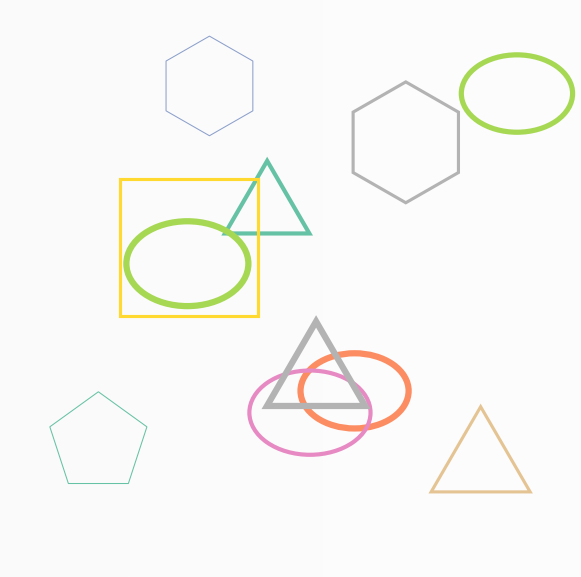[{"shape": "pentagon", "thickness": 0.5, "radius": 0.44, "center": [0.169, 0.233]}, {"shape": "triangle", "thickness": 2, "radius": 0.42, "center": [0.46, 0.637]}, {"shape": "oval", "thickness": 3, "radius": 0.46, "center": [0.61, 0.322]}, {"shape": "hexagon", "thickness": 0.5, "radius": 0.43, "center": [0.36, 0.85]}, {"shape": "oval", "thickness": 2, "radius": 0.52, "center": [0.533, 0.285]}, {"shape": "oval", "thickness": 2.5, "radius": 0.48, "center": [0.889, 0.837]}, {"shape": "oval", "thickness": 3, "radius": 0.52, "center": [0.322, 0.543]}, {"shape": "square", "thickness": 1.5, "radius": 0.59, "center": [0.326, 0.57]}, {"shape": "triangle", "thickness": 1.5, "radius": 0.49, "center": [0.827, 0.197]}, {"shape": "hexagon", "thickness": 1.5, "radius": 0.52, "center": [0.698, 0.753]}, {"shape": "triangle", "thickness": 3, "radius": 0.49, "center": [0.544, 0.345]}]